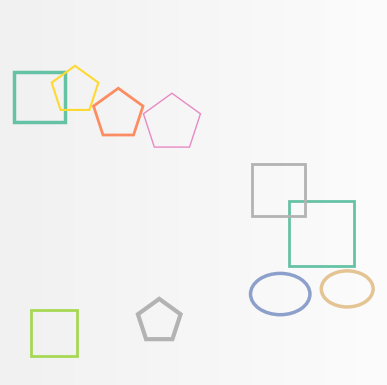[{"shape": "square", "thickness": 2, "radius": 0.42, "center": [0.829, 0.393]}, {"shape": "square", "thickness": 2.5, "radius": 0.33, "center": [0.102, 0.748]}, {"shape": "pentagon", "thickness": 2, "radius": 0.34, "center": [0.305, 0.704]}, {"shape": "oval", "thickness": 2.5, "radius": 0.38, "center": [0.723, 0.236]}, {"shape": "pentagon", "thickness": 1, "radius": 0.39, "center": [0.444, 0.681]}, {"shape": "square", "thickness": 2, "radius": 0.3, "center": [0.14, 0.134]}, {"shape": "pentagon", "thickness": 1.5, "radius": 0.32, "center": [0.194, 0.766]}, {"shape": "oval", "thickness": 2.5, "radius": 0.33, "center": [0.896, 0.25]}, {"shape": "square", "thickness": 2, "radius": 0.34, "center": [0.719, 0.507]}, {"shape": "pentagon", "thickness": 3, "radius": 0.29, "center": [0.411, 0.166]}]